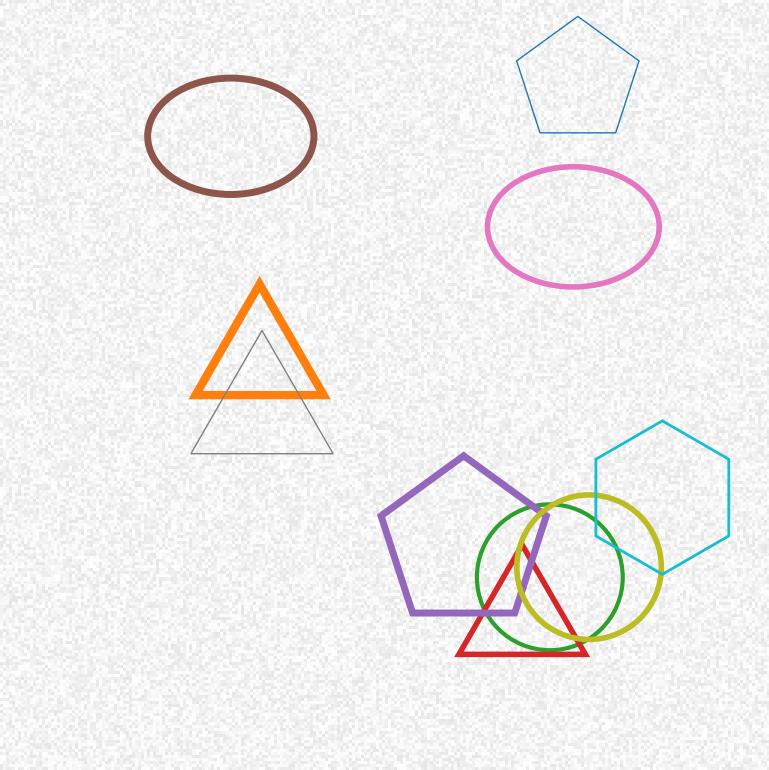[{"shape": "pentagon", "thickness": 0.5, "radius": 0.42, "center": [0.75, 0.895]}, {"shape": "triangle", "thickness": 3, "radius": 0.48, "center": [0.337, 0.535]}, {"shape": "circle", "thickness": 1.5, "radius": 0.47, "center": [0.714, 0.25]}, {"shape": "triangle", "thickness": 2, "radius": 0.47, "center": [0.678, 0.198]}, {"shape": "pentagon", "thickness": 2.5, "radius": 0.56, "center": [0.602, 0.295]}, {"shape": "oval", "thickness": 2.5, "radius": 0.54, "center": [0.3, 0.823]}, {"shape": "oval", "thickness": 2, "radius": 0.56, "center": [0.745, 0.705]}, {"shape": "triangle", "thickness": 0.5, "radius": 0.53, "center": [0.34, 0.464]}, {"shape": "circle", "thickness": 2, "radius": 0.47, "center": [0.765, 0.263]}, {"shape": "hexagon", "thickness": 1, "radius": 0.5, "center": [0.86, 0.354]}]